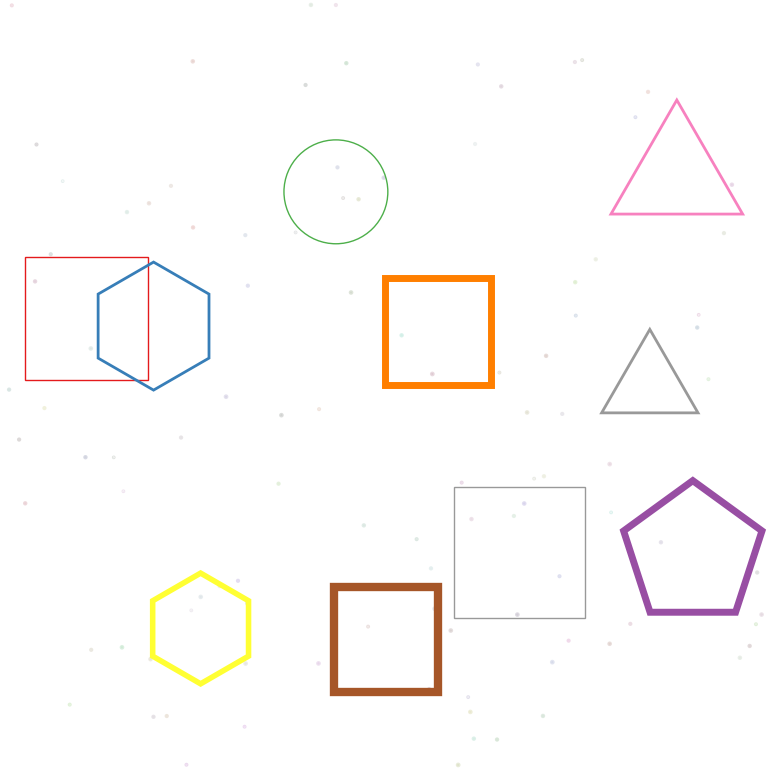[{"shape": "square", "thickness": 0.5, "radius": 0.4, "center": [0.112, 0.587]}, {"shape": "hexagon", "thickness": 1, "radius": 0.42, "center": [0.199, 0.576]}, {"shape": "circle", "thickness": 0.5, "radius": 0.34, "center": [0.436, 0.751]}, {"shape": "pentagon", "thickness": 2.5, "radius": 0.47, "center": [0.9, 0.281]}, {"shape": "square", "thickness": 2.5, "radius": 0.35, "center": [0.569, 0.569]}, {"shape": "hexagon", "thickness": 2, "radius": 0.36, "center": [0.261, 0.184]}, {"shape": "square", "thickness": 3, "radius": 0.34, "center": [0.501, 0.17]}, {"shape": "triangle", "thickness": 1, "radius": 0.49, "center": [0.879, 0.771]}, {"shape": "square", "thickness": 0.5, "radius": 0.42, "center": [0.675, 0.283]}, {"shape": "triangle", "thickness": 1, "radius": 0.36, "center": [0.844, 0.5]}]